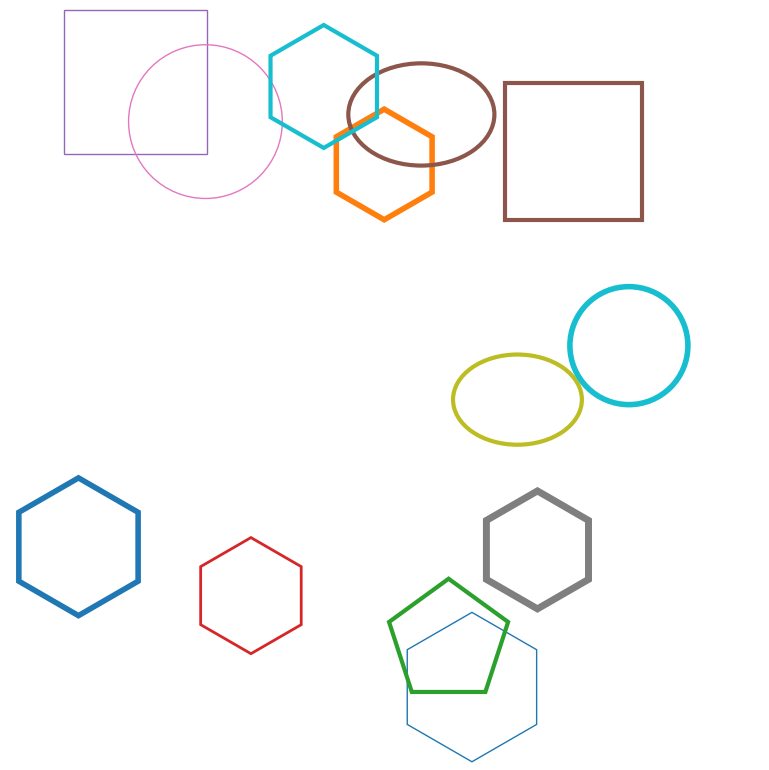[{"shape": "hexagon", "thickness": 2, "radius": 0.45, "center": [0.102, 0.29]}, {"shape": "hexagon", "thickness": 0.5, "radius": 0.49, "center": [0.613, 0.108]}, {"shape": "hexagon", "thickness": 2, "radius": 0.36, "center": [0.499, 0.786]}, {"shape": "pentagon", "thickness": 1.5, "radius": 0.41, "center": [0.583, 0.167]}, {"shape": "hexagon", "thickness": 1, "radius": 0.38, "center": [0.326, 0.226]}, {"shape": "square", "thickness": 0.5, "radius": 0.47, "center": [0.176, 0.893]}, {"shape": "square", "thickness": 1.5, "radius": 0.44, "center": [0.745, 0.803]}, {"shape": "oval", "thickness": 1.5, "radius": 0.47, "center": [0.547, 0.851]}, {"shape": "circle", "thickness": 0.5, "radius": 0.5, "center": [0.267, 0.842]}, {"shape": "hexagon", "thickness": 2.5, "radius": 0.38, "center": [0.698, 0.286]}, {"shape": "oval", "thickness": 1.5, "radius": 0.42, "center": [0.672, 0.481]}, {"shape": "circle", "thickness": 2, "radius": 0.38, "center": [0.817, 0.551]}, {"shape": "hexagon", "thickness": 1.5, "radius": 0.4, "center": [0.42, 0.888]}]